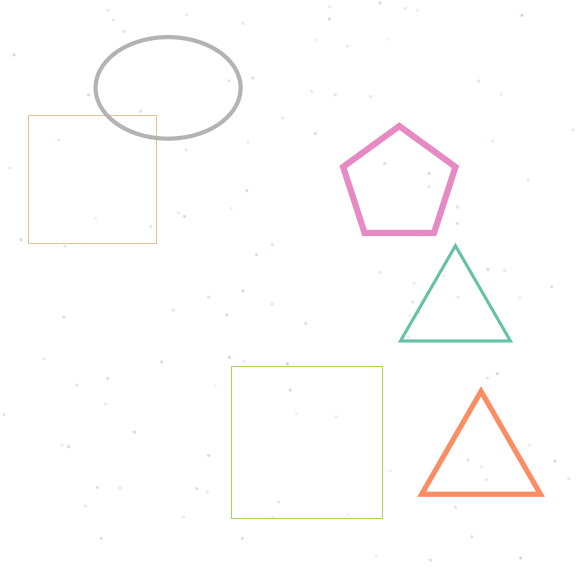[{"shape": "triangle", "thickness": 1.5, "radius": 0.55, "center": [0.789, 0.464]}, {"shape": "triangle", "thickness": 2.5, "radius": 0.59, "center": [0.833, 0.203]}, {"shape": "pentagon", "thickness": 3, "radius": 0.51, "center": [0.691, 0.679]}, {"shape": "square", "thickness": 0.5, "radius": 0.66, "center": [0.53, 0.234]}, {"shape": "square", "thickness": 0.5, "radius": 0.56, "center": [0.159, 0.69]}, {"shape": "oval", "thickness": 2, "radius": 0.63, "center": [0.291, 0.847]}]